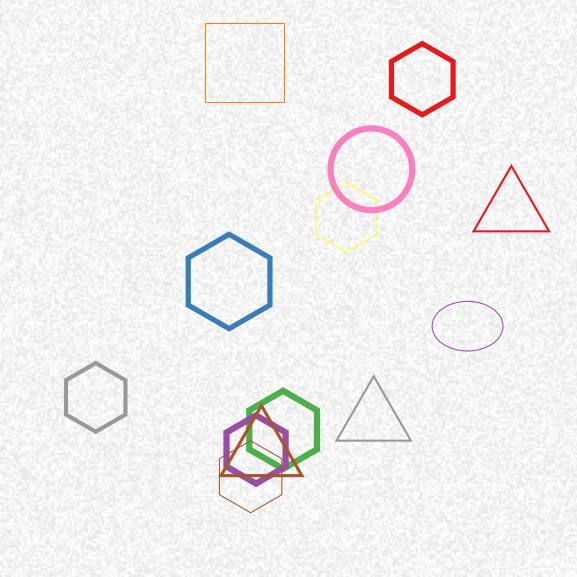[{"shape": "hexagon", "thickness": 2.5, "radius": 0.31, "center": [0.731, 0.862]}, {"shape": "triangle", "thickness": 1, "radius": 0.38, "center": [0.885, 0.636]}, {"shape": "hexagon", "thickness": 2.5, "radius": 0.41, "center": [0.397, 0.512]}, {"shape": "hexagon", "thickness": 3, "radius": 0.34, "center": [0.49, 0.255]}, {"shape": "oval", "thickness": 0.5, "radius": 0.31, "center": [0.81, 0.434]}, {"shape": "hexagon", "thickness": 3, "radius": 0.3, "center": [0.443, 0.221]}, {"shape": "square", "thickness": 0.5, "radius": 0.34, "center": [0.424, 0.89]}, {"shape": "hexagon", "thickness": 0.5, "radius": 0.3, "center": [0.599, 0.623]}, {"shape": "hexagon", "thickness": 0.5, "radius": 0.31, "center": [0.434, 0.174]}, {"shape": "triangle", "thickness": 1.5, "radius": 0.4, "center": [0.453, 0.216]}, {"shape": "circle", "thickness": 3, "radius": 0.35, "center": [0.643, 0.706]}, {"shape": "hexagon", "thickness": 2, "radius": 0.3, "center": [0.166, 0.311]}, {"shape": "triangle", "thickness": 1, "radius": 0.37, "center": [0.647, 0.273]}]